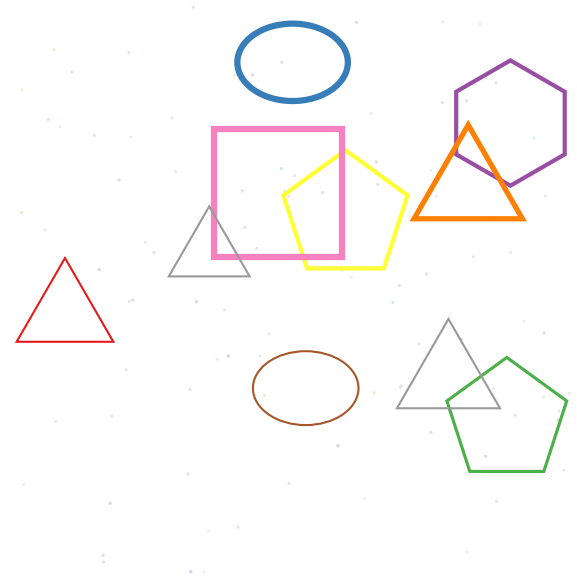[{"shape": "triangle", "thickness": 1, "radius": 0.48, "center": [0.113, 0.456]}, {"shape": "oval", "thickness": 3, "radius": 0.48, "center": [0.507, 0.891]}, {"shape": "pentagon", "thickness": 1.5, "radius": 0.55, "center": [0.878, 0.271]}, {"shape": "hexagon", "thickness": 2, "radius": 0.54, "center": [0.884, 0.786]}, {"shape": "triangle", "thickness": 2.5, "radius": 0.54, "center": [0.811, 0.674]}, {"shape": "pentagon", "thickness": 2, "radius": 0.57, "center": [0.598, 0.626]}, {"shape": "oval", "thickness": 1, "radius": 0.46, "center": [0.529, 0.327]}, {"shape": "square", "thickness": 3, "radius": 0.55, "center": [0.482, 0.666]}, {"shape": "triangle", "thickness": 1, "radius": 0.52, "center": [0.777, 0.344]}, {"shape": "triangle", "thickness": 1, "radius": 0.4, "center": [0.362, 0.561]}]